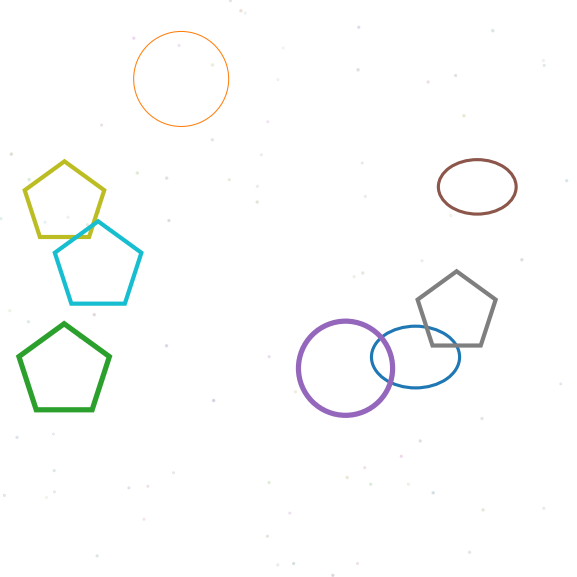[{"shape": "oval", "thickness": 1.5, "radius": 0.38, "center": [0.72, 0.381]}, {"shape": "circle", "thickness": 0.5, "radius": 0.41, "center": [0.314, 0.862]}, {"shape": "pentagon", "thickness": 2.5, "radius": 0.41, "center": [0.111, 0.356]}, {"shape": "circle", "thickness": 2.5, "radius": 0.41, "center": [0.598, 0.361]}, {"shape": "oval", "thickness": 1.5, "radius": 0.34, "center": [0.826, 0.676]}, {"shape": "pentagon", "thickness": 2, "radius": 0.36, "center": [0.791, 0.458]}, {"shape": "pentagon", "thickness": 2, "radius": 0.36, "center": [0.112, 0.647]}, {"shape": "pentagon", "thickness": 2, "radius": 0.39, "center": [0.17, 0.537]}]